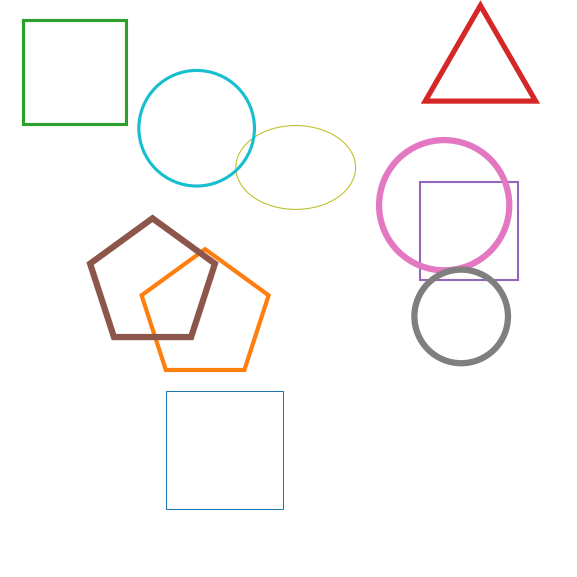[{"shape": "square", "thickness": 0.5, "radius": 0.51, "center": [0.389, 0.22]}, {"shape": "pentagon", "thickness": 2, "radius": 0.58, "center": [0.355, 0.452]}, {"shape": "square", "thickness": 1.5, "radius": 0.45, "center": [0.129, 0.874]}, {"shape": "triangle", "thickness": 2.5, "radius": 0.55, "center": [0.832, 0.879]}, {"shape": "square", "thickness": 1, "radius": 0.42, "center": [0.812, 0.598]}, {"shape": "pentagon", "thickness": 3, "radius": 0.57, "center": [0.264, 0.507]}, {"shape": "circle", "thickness": 3, "radius": 0.56, "center": [0.769, 0.644]}, {"shape": "circle", "thickness": 3, "radius": 0.41, "center": [0.799, 0.451]}, {"shape": "oval", "thickness": 0.5, "radius": 0.52, "center": [0.512, 0.709]}, {"shape": "circle", "thickness": 1.5, "radius": 0.5, "center": [0.341, 0.777]}]